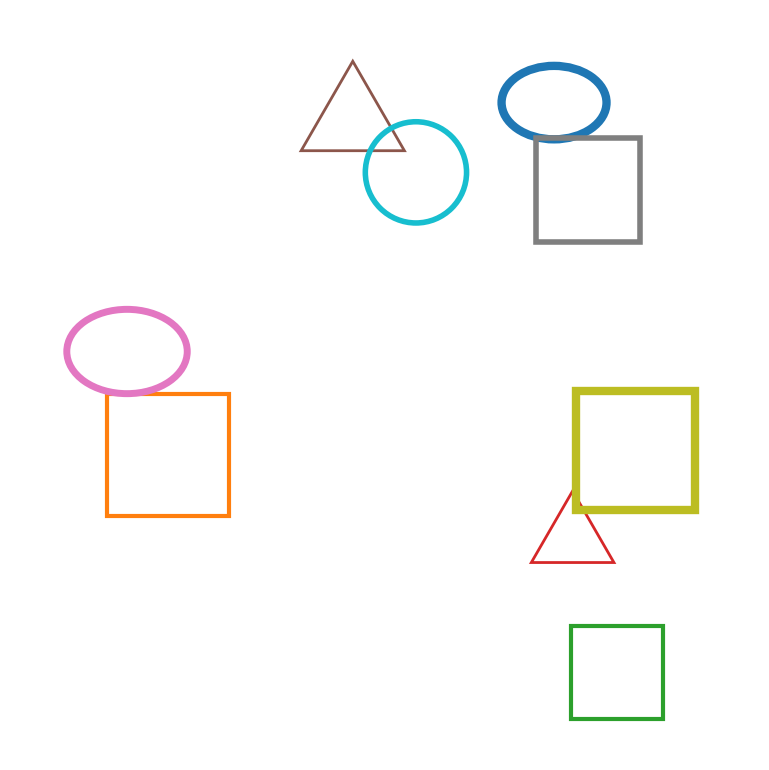[{"shape": "oval", "thickness": 3, "radius": 0.34, "center": [0.72, 0.867]}, {"shape": "square", "thickness": 1.5, "radius": 0.39, "center": [0.218, 0.409]}, {"shape": "square", "thickness": 1.5, "radius": 0.3, "center": [0.801, 0.127]}, {"shape": "triangle", "thickness": 1, "radius": 0.31, "center": [0.744, 0.3]}, {"shape": "triangle", "thickness": 1, "radius": 0.39, "center": [0.458, 0.843]}, {"shape": "oval", "thickness": 2.5, "radius": 0.39, "center": [0.165, 0.544]}, {"shape": "square", "thickness": 2, "radius": 0.34, "center": [0.764, 0.753]}, {"shape": "square", "thickness": 3, "radius": 0.39, "center": [0.825, 0.415]}, {"shape": "circle", "thickness": 2, "radius": 0.33, "center": [0.54, 0.776]}]